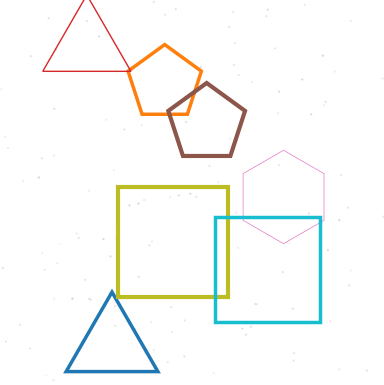[{"shape": "triangle", "thickness": 2.5, "radius": 0.69, "center": [0.291, 0.104]}, {"shape": "pentagon", "thickness": 2.5, "radius": 0.5, "center": [0.428, 0.784]}, {"shape": "triangle", "thickness": 1, "radius": 0.66, "center": [0.226, 0.881]}, {"shape": "pentagon", "thickness": 3, "radius": 0.52, "center": [0.537, 0.68]}, {"shape": "hexagon", "thickness": 0.5, "radius": 0.61, "center": [0.736, 0.488]}, {"shape": "square", "thickness": 3, "radius": 0.71, "center": [0.45, 0.371]}, {"shape": "square", "thickness": 2.5, "radius": 0.68, "center": [0.694, 0.301]}]